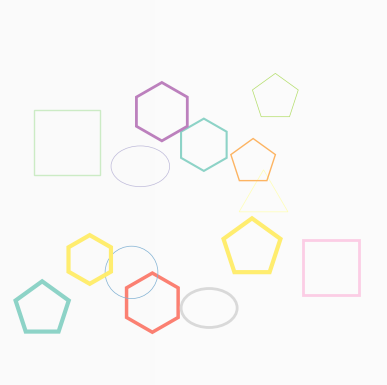[{"shape": "hexagon", "thickness": 1.5, "radius": 0.34, "center": [0.526, 0.624]}, {"shape": "pentagon", "thickness": 3, "radius": 0.36, "center": [0.109, 0.197]}, {"shape": "triangle", "thickness": 0.5, "radius": 0.36, "center": [0.68, 0.486]}, {"shape": "oval", "thickness": 0.5, "radius": 0.38, "center": [0.362, 0.568]}, {"shape": "hexagon", "thickness": 2.5, "radius": 0.38, "center": [0.393, 0.214]}, {"shape": "circle", "thickness": 0.5, "radius": 0.34, "center": [0.339, 0.292]}, {"shape": "pentagon", "thickness": 1, "radius": 0.3, "center": [0.653, 0.58]}, {"shape": "pentagon", "thickness": 0.5, "radius": 0.31, "center": [0.711, 0.747]}, {"shape": "square", "thickness": 2, "radius": 0.36, "center": [0.854, 0.306]}, {"shape": "oval", "thickness": 2, "radius": 0.36, "center": [0.54, 0.2]}, {"shape": "hexagon", "thickness": 2, "radius": 0.38, "center": [0.418, 0.71]}, {"shape": "square", "thickness": 1, "radius": 0.42, "center": [0.172, 0.631]}, {"shape": "hexagon", "thickness": 3, "radius": 0.32, "center": [0.232, 0.326]}, {"shape": "pentagon", "thickness": 3, "radius": 0.39, "center": [0.65, 0.356]}]